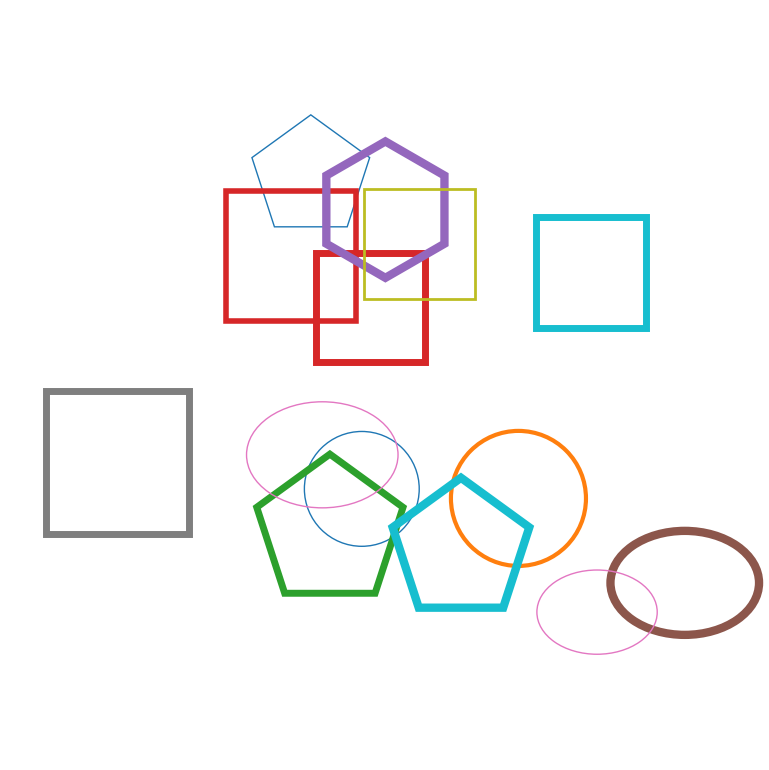[{"shape": "circle", "thickness": 0.5, "radius": 0.37, "center": [0.47, 0.365]}, {"shape": "pentagon", "thickness": 0.5, "radius": 0.4, "center": [0.404, 0.77]}, {"shape": "circle", "thickness": 1.5, "radius": 0.44, "center": [0.673, 0.353]}, {"shape": "pentagon", "thickness": 2.5, "radius": 0.5, "center": [0.428, 0.31]}, {"shape": "square", "thickness": 2.5, "radius": 0.35, "center": [0.482, 0.601]}, {"shape": "square", "thickness": 2, "radius": 0.42, "center": [0.378, 0.668]}, {"shape": "hexagon", "thickness": 3, "radius": 0.44, "center": [0.501, 0.728]}, {"shape": "oval", "thickness": 3, "radius": 0.48, "center": [0.889, 0.243]}, {"shape": "oval", "thickness": 0.5, "radius": 0.39, "center": [0.775, 0.205]}, {"shape": "oval", "thickness": 0.5, "radius": 0.49, "center": [0.419, 0.409]}, {"shape": "square", "thickness": 2.5, "radius": 0.46, "center": [0.153, 0.4]}, {"shape": "square", "thickness": 1, "radius": 0.36, "center": [0.544, 0.683]}, {"shape": "pentagon", "thickness": 3, "radius": 0.47, "center": [0.599, 0.286]}, {"shape": "square", "thickness": 2.5, "radius": 0.36, "center": [0.768, 0.646]}]